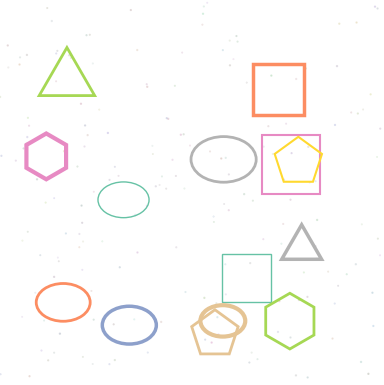[{"shape": "oval", "thickness": 1, "radius": 0.33, "center": [0.321, 0.481]}, {"shape": "square", "thickness": 1, "radius": 0.31, "center": [0.64, 0.278]}, {"shape": "square", "thickness": 2.5, "radius": 0.33, "center": [0.724, 0.767]}, {"shape": "oval", "thickness": 2, "radius": 0.35, "center": [0.164, 0.215]}, {"shape": "oval", "thickness": 2.5, "radius": 0.35, "center": [0.336, 0.155]}, {"shape": "hexagon", "thickness": 3, "radius": 0.3, "center": [0.12, 0.594]}, {"shape": "square", "thickness": 1.5, "radius": 0.38, "center": [0.757, 0.572]}, {"shape": "triangle", "thickness": 2, "radius": 0.42, "center": [0.174, 0.793]}, {"shape": "hexagon", "thickness": 2, "radius": 0.36, "center": [0.753, 0.166]}, {"shape": "pentagon", "thickness": 1.5, "radius": 0.32, "center": [0.775, 0.58]}, {"shape": "pentagon", "thickness": 2, "radius": 0.32, "center": [0.558, 0.132]}, {"shape": "oval", "thickness": 3, "radius": 0.29, "center": [0.579, 0.167]}, {"shape": "triangle", "thickness": 2.5, "radius": 0.3, "center": [0.784, 0.356]}, {"shape": "oval", "thickness": 2, "radius": 0.42, "center": [0.581, 0.586]}]